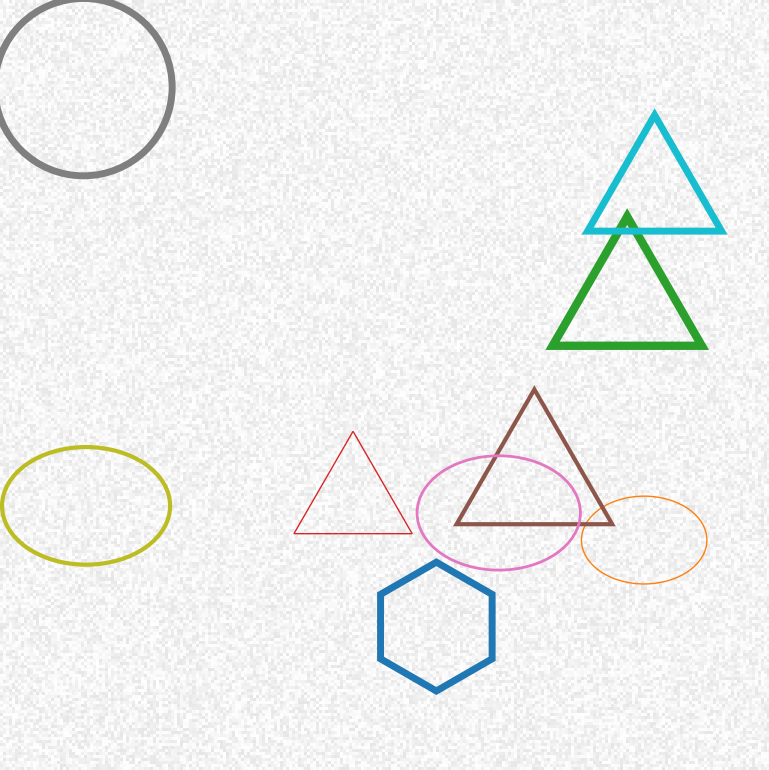[{"shape": "hexagon", "thickness": 2.5, "radius": 0.42, "center": [0.567, 0.186]}, {"shape": "oval", "thickness": 0.5, "radius": 0.41, "center": [0.837, 0.299]}, {"shape": "triangle", "thickness": 3, "radius": 0.56, "center": [0.815, 0.607]}, {"shape": "triangle", "thickness": 0.5, "radius": 0.44, "center": [0.459, 0.351]}, {"shape": "triangle", "thickness": 1.5, "radius": 0.58, "center": [0.694, 0.378]}, {"shape": "oval", "thickness": 1, "radius": 0.53, "center": [0.648, 0.334]}, {"shape": "circle", "thickness": 2.5, "radius": 0.58, "center": [0.108, 0.887]}, {"shape": "oval", "thickness": 1.5, "radius": 0.55, "center": [0.112, 0.343]}, {"shape": "triangle", "thickness": 2.5, "radius": 0.5, "center": [0.85, 0.75]}]